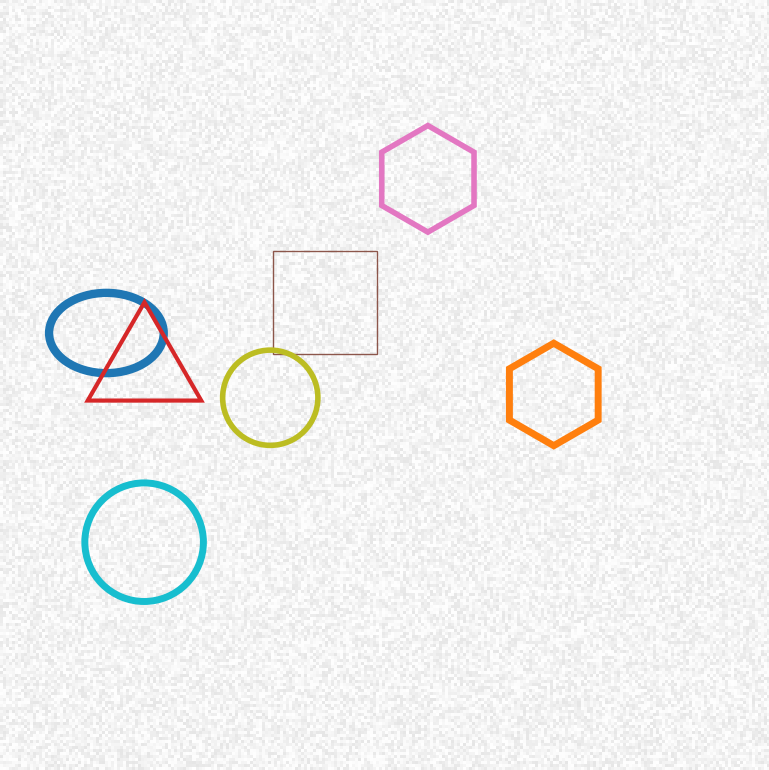[{"shape": "oval", "thickness": 3, "radius": 0.37, "center": [0.138, 0.568]}, {"shape": "hexagon", "thickness": 2.5, "radius": 0.33, "center": [0.719, 0.488]}, {"shape": "triangle", "thickness": 1.5, "radius": 0.43, "center": [0.188, 0.522]}, {"shape": "square", "thickness": 0.5, "radius": 0.33, "center": [0.422, 0.608]}, {"shape": "hexagon", "thickness": 2, "radius": 0.35, "center": [0.556, 0.768]}, {"shape": "circle", "thickness": 2, "radius": 0.31, "center": [0.351, 0.483]}, {"shape": "circle", "thickness": 2.5, "radius": 0.38, "center": [0.187, 0.296]}]